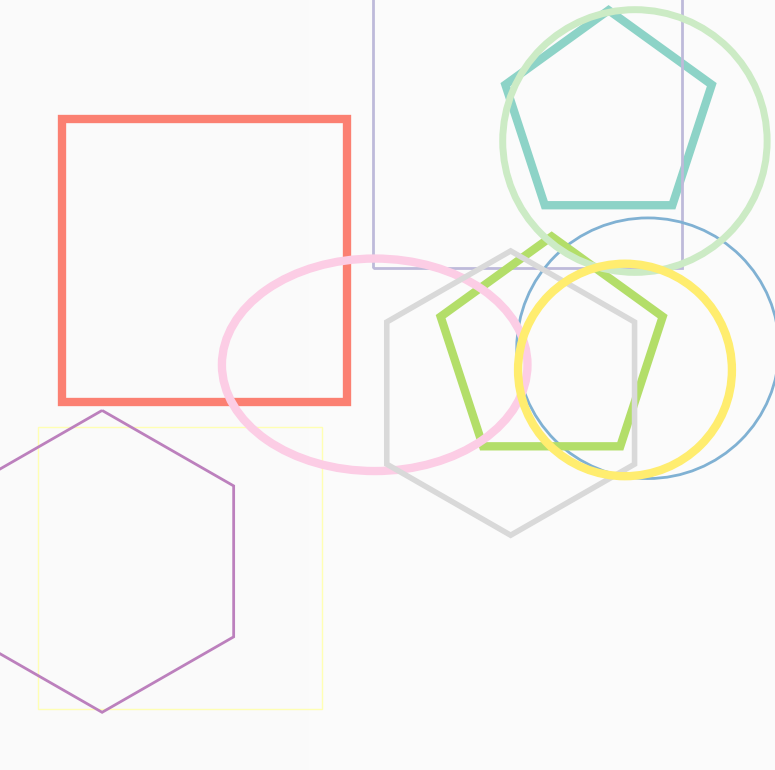[{"shape": "pentagon", "thickness": 3, "radius": 0.7, "center": [0.785, 0.847]}, {"shape": "square", "thickness": 0.5, "radius": 0.92, "center": [0.232, 0.262]}, {"shape": "square", "thickness": 1, "radius": 1.0, "center": [0.681, 0.851]}, {"shape": "square", "thickness": 3, "radius": 0.92, "center": [0.264, 0.661]}, {"shape": "circle", "thickness": 1, "radius": 0.85, "center": [0.836, 0.548]}, {"shape": "pentagon", "thickness": 3, "radius": 0.75, "center": [0.712, 0.542]}, {"shape": "oval", "thickness": 3, "radius": 0.99, "center": [0.483, 0.526]}, {"shape": "hexagon", "thickness": 2, "radius": 0.92, "center": [0.659, 0.49]}, {"shape": "hexagon", "thickness": 1, "radius": 0.98, "center": [0.132, 0.271]}, {"shape": "circle", "thickness": 2.5, "radius": 0.85, "center": [0.819, 0.817]}, {"shape": "circle", "thickness": 3, "radius": 0.69, "center": [0.806, 0.52]}]